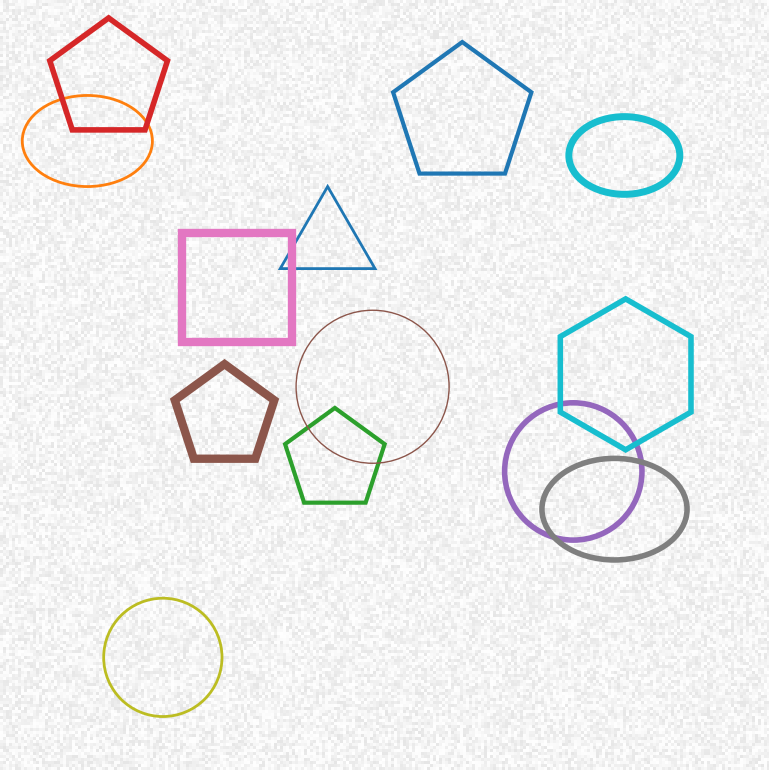[{"shape": "pentagon", "thickness": 1.5, "radius": 0.47, "center": [0.6, 0.851]}, {"shape": "triangle", "thickness": 1, "radius": 0.36, "center": [0.425, 0.687]}, {"shape": "oval", "thickness": 1, "radius": 0.42, "center": [0.113, 0.817]}, {"shape": "pentagon", "thickness": 1.5, "radius": 0.34, "center": [0.435, 0.402]}, {"shape": "pentagon", "thickness": 2, "radius": 0.4, "center": [0.141, 0.896]}, {"shape": "circle", "thickness": 2, "radius": 0.45, "center": [0.745, 0.388]}, {"shape": "circle", "thickness": 0.5, "radius": 0.5, "center": [0.484, 0.498]}, {"shape": "pentagon", "thickness": 3, "radius": 0.34, "center": [0.292, 0.459]}, {"shape": "square", "thickness": 3, "radius": 0.36, "center": [0.308, 0.627]}, {"shape": "oval", "thickness": 2, "radius": 0.47, "center": [0.798, 0.339]}, {"shape": "circle", "thickness": 1, "radius": 0.38, "center": [0.211, 0.146]}, {"shape": "hexagon", "thickness": 2, "radius": 0.49, "center": [0.813, 0.514]}, {"shape": "oval", "thickness": 2.5, "radius": 0.36, "center": [0.811, 0.798]}]